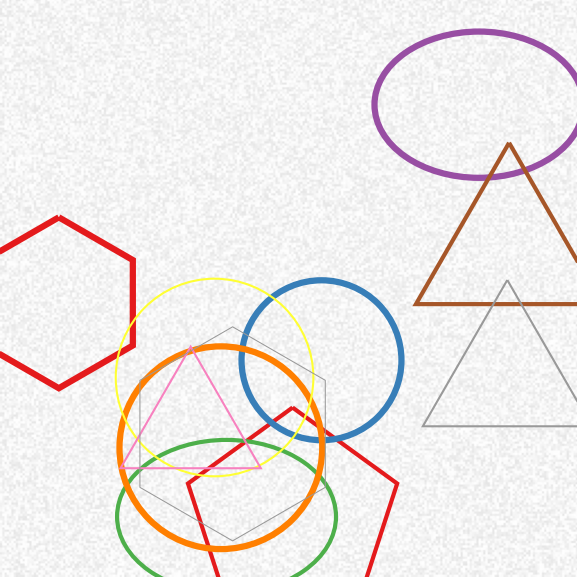[{"shape": "hexagon", "thickness": 3, "radius": 0.74, "center": [0.102, 0.475]}, {"shape": "pentagon", "thickness": 2, "radius": 0.95, "center": [0.507, 0.103]}, {"shape": "circle", "thickness": 3, "radius": 0.69, "center": [0.557, 0.375]}, {"shape": "oval", "thickness": 2, "radius": 0.95, "center": [0.392, 0.105]}, {"shape": "oval", "thickness": 3, "radius": 0.9, "center": [0.829, 0.818]}, {"shape": "circle", "thickness": 3, "radius": 0.88, "center": [0.382, 0.224]}, {"shape": "circle", "thickness": 1, "radius": 0.86, "center": [0.372, 0.345]}, {"shape": "triangle", "thickness": 2, "radius": 0.93, "center": [0.882, 0.566]}, {"shape": "triangle", "thickness": 1, "radius": 0.7, "center": [0.33, 0.258]}, {"shape": "hexagon", "thickness": 0.5, "radius": 0.93, "center": [0.403, 0.248]}, {"shape": "triangle", "thickness": 1, "radius": 0.84, "center": [0.878, 0.345]}]